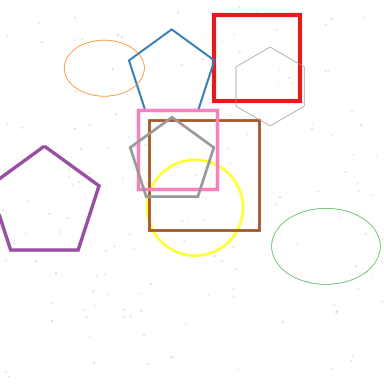[{"shape": "square", "thickness": 3, "radius": 0.56, "center": [0.667, 0.849]}, {"shape": "pentagon", "thickness": 1.5, "radius": 0.58, "center": [0.446, 0.807]}, {"shape": "oval", "thickness": 0.5, "radius": 0.71, "center": [0.847, 0.36]}, {"shape": "pentagon", "thickness": 2.5, "radius": 0.75, "center": [0.115, 0.471]}, {"shape": "oval", "thickness": 0.5, "radius": 0.52, "center": [0.271, 0.823]}, {"shape": "circle", "thickness": 2, "radius": 0.62, "center": [0.507, 0.46]}, {"shape": "square", "thickness": 2, "radius": 0.72, "center": [0.531, 0.545]}, {"shape": "square", "thickness": 2.5, "radius": 0.51, "center": [0.462, 0.611]}, {"shape": "hexagon", "thickness": 0.5, "radius": 0.51, "center": [0.702, 0.775]}, {"shape": "pentagon", "thickness": 2, "radius": 0.57, "center": [0.447, 0.582]}]